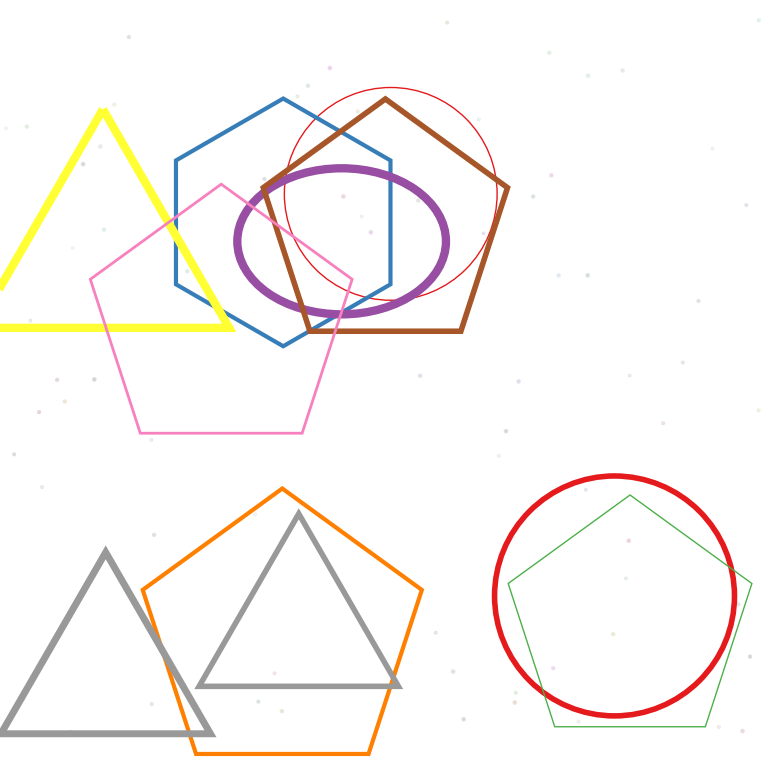[{"shape": "circle", "thickness": 0.5, "radius": 0.69, "center": [0.507, 0.748]}, {"shape": "circle", "thickness": 2, "radius": 0.78, "center": [0.798, 0.226]}, {"shape": "hexagon", "thickness": 1.5, "radius": 0.8, "center": [0.368, 0.711]}, {"shape": "pentagon", "thickness": 0.5, "radius": 0.83, "center": [0.818, 0.191]}, {"shape": "oval", "thickness": 3, "radius": 0.68, "center": [0.444, 0.687]}, {"shape": "pentagon", "thickness": 1.5, "radius": 0.95, "center": [0.367, 0.175]}, {"shape": "triangle", "thickness": 3, "radius": 0.95, "center": [0.134, 0.669]}, {"shape": "pentagon", "thickness": 2, "radius": 0.83, "center": [0.501, 0.705]}, {"shape": "pentagon", "thickness": 1, "radius": 0.89, "center": [0.287, 0.582]}, {"shape": "triangle", "thickness": 2, "radius": 0.75, "center": [0.388, 0.183]}, {"shape": "triangle", "thickness": 2.5, "radius": 0.79, "center": [0.137, 0.126]}]